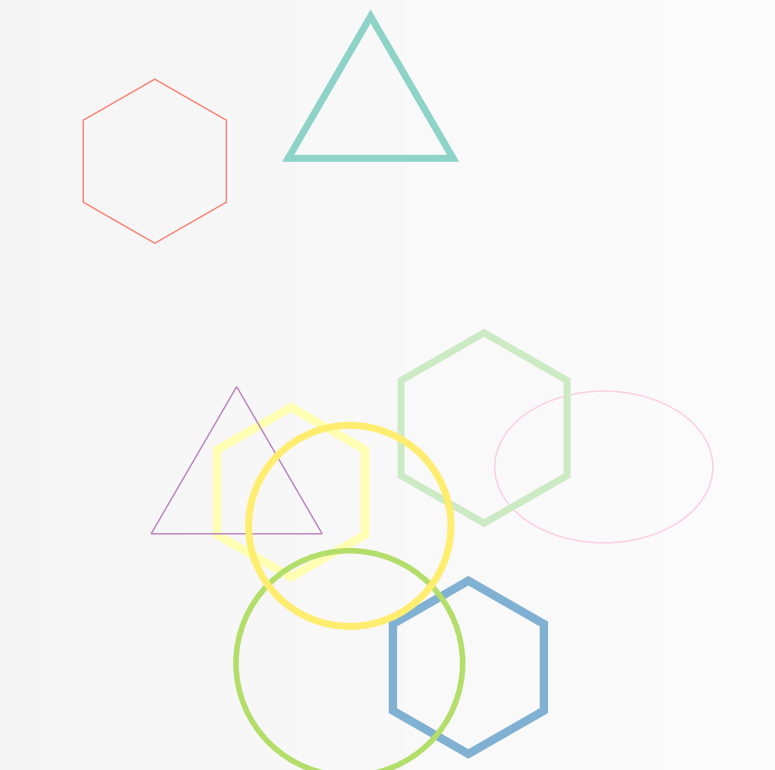[{"shape": "triangle", "thickness": 2.5, "radius": 0.61, "center": [0.478, 0.856]}, {"shape": "hexagon", "thickness": 3, "radius": 0.55, "center": [0.376, 0.361]}, {"shape": "hexagon", "thickness": 0.5, "radius": 0.53, "center": [0.2, 0.791]}, {"shape": "hexagon", "thickness": 3, "radius": 0.56, "center": [0.604, 0.133]}, {"shape": "circle", "thickness": 2, "radius": 0.73, "center": [0.451, 0.139]}, {"shape": "oval", "thickness": 0.5, "radius": 0.7, "center": [0.779, 0.394]}, {"shape": "triangle", "thickness": 0.5, "radius": 0.64, "center": [0.305, 0.37]}, {"shape": "hexagon", "thickness": 2.5, "radius": 0.62, "center": [0.625, 0.444]}, {"shape": "circle", "thickness": 2.5, "radius": 0.65, "center": [0.451, 0.317]}]